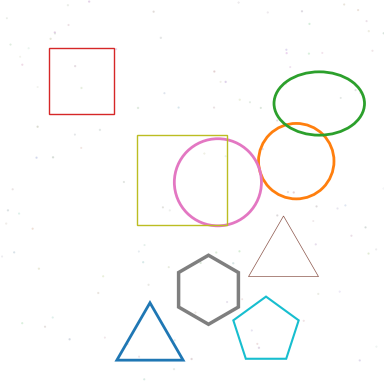[{"shape": "triangle", "thickness": 2, "radius": 0.5, "center": [0.39, 0.114]}, {"shape": "circle", "thickness": 2, "radius": 0.49, "center": [0.769, 0.581]}, {"shape": "oval", "thickness": 2, "radius": 0.59, "center": [0.829, 0.731]}, {"shape": "square", "thickness": 1, "radius": 0.43, "center": [0.212, 0.789]}, {"shape": "triangle", "thickness": 0.5, "radius": 0.53, "center": [0.736, 0.334]}, {"shape": "circle", "thickness": 2, "radius": 0.57, "center": [0.566, 0.527]}, {"shape": "hexagon", "thickness": 2.5, "radius": 0.45, "center": [0.542, 0.247]}, {"shape": "square", "thickness": 1, "radius": 0.59, "center": [0.472, 0.532]}, {"shape": "pentagon", "thickness": 1.5, "radius": 0.45, "center": [0.691, 0.14]}]